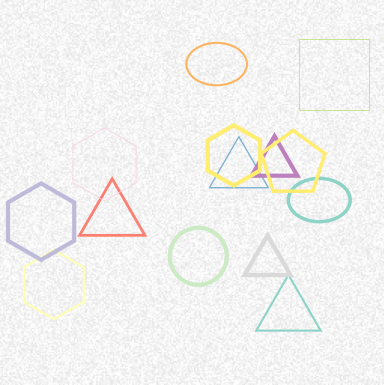[{"shape": "triangle", "thickness": 1.5, "radius": 0.48, "center": [0.749, 0.19]}, {"shape": "oval", "thickness": 2.5, "radius": 0.4, "center": [0.829, 0.48]}, {"shape": "hexagon", "thickness": 1.5, "radius": 0.45, "center": [0.14, 0.261]}, {"shape": "hexagon", "thickness": 3, "radius": 0.5, "center": [0.107, 0.424]}, {"shape": "triangle", "thickness": 2, "radius": 0.49, "center": [0.292, 0.438]}, {"shape": "triangle", "thickness": 1, "radius": 0.44, "center": [0.62, 0.557]}, {"shape": "oval", "thickness": 1.5, "radius": 0.39, "center": [0.563, 0.834]}, {"shape": "square", "thickness": 0.5, "radius": 0.46, "center": [0.867, 0.807]}, {"shape": "hexagon", "thickness": 0.5, "radius": 0.47, "center": [0.272, 0.573]}, {"shape": "triangle", "thickness": 3, "radius": 0.34, "center": [0.695, 0.32]}, {"shape": "triangle", "thickness": 3, "radius": 0.34, "center": [0.713, 0.578]}, {"shape": "circle", "thickness": 3, "radius": 0.37, "center": [0.515, 0.334]}, {"shape": "hexagon", "thickness": 3, "radius": 0.39, "center": [0.607, 0.596]}, {"shape": "pentagon", "thickness": 2.5, "radius": 0.44, "center": [0.761, 0.574]}]